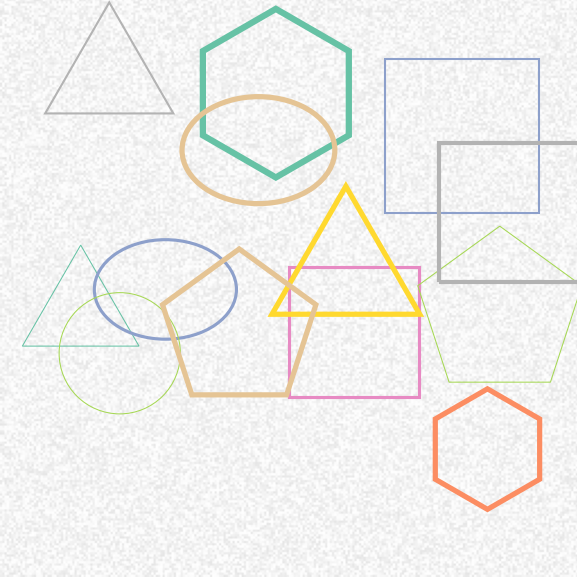[{"shape": "triangle", "thickness": 0.5, "radius": 0.58, "center": [0.14, 0.458]}, {"shape": "hexagon", "thickness": 3, "radius": 0.73, "center": [0.478, 0.838]}, {"shape": "hexagon", "thickness": 2.5, "radius": 0.52, "center": [0.844, 0.221]}, {"shape": "oval", "thickness": 1.5, "radius": 0.62, "center": [0.286, 0.498]}, {"shape": "square", "thickness": 1, "radius": 0.67, "center": [0.8, 0.764]}, {"shape": "square", "thickness": 1.5, "radius": 0.56, "center": [0.613, 0.424]}, {"shape": "circle", "thickness": 0.5, "radius": 0.52, "center": [0.207, 0.387]}, {"shape": "pentagon", "thickness": 0.5, "radius": 0.75, "center": [0.865, 0.458]}, {"shape": "triangle", "thickness": 2.5, "radius": 0.74, "center": [0.599, 0.529]}, {"shape": "pentagon", "thickness": 2.5, "radius": 0.7, "center": [0.414, 0.428]}, {"shape": "oval", "thickness": 2.5, "radius": 0.66, "center": [0.447, 0.739]}, {"shape": "square", "thickness": 2, "radius": 0.6, "center": [0.881, 0.632]}, {"shape": "triangle", "thickness": 1, "radius": 0.64, "center": [0.189, 0.867]}]